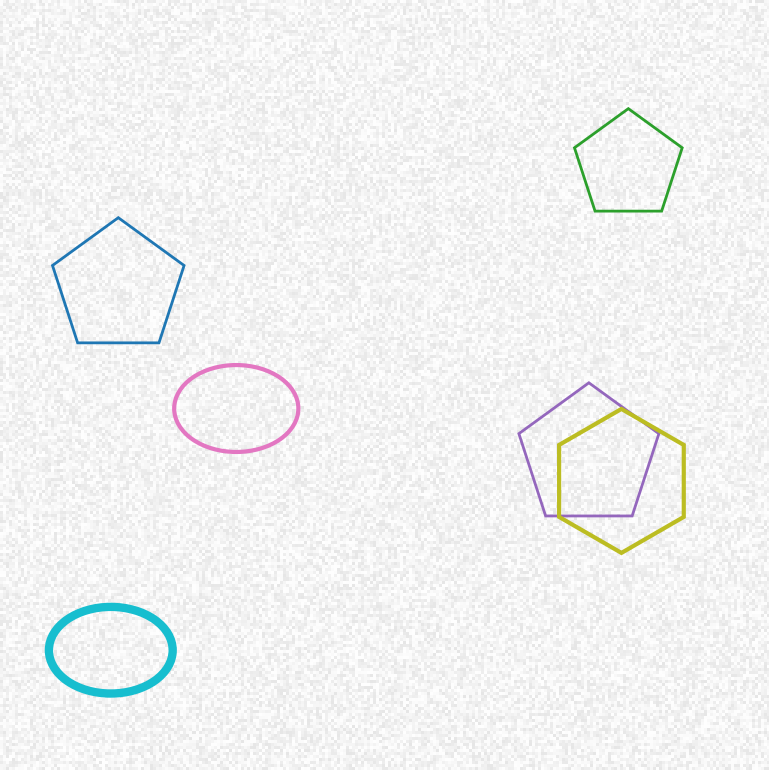[{"shape": "pentagon", "thickness": 1, "radius": 0.45, "center": [0.154, 0.627]}, {"shape": "pentagon", "thickness": 1, "radius": 0.37, "center": [0.816, 0.785]}, {"shape": "pentagon", "thickness": 1, "radius": 0.48, "center": [0.765, 0.407]}, {"shape": "oval", "thickness": 1.5, "radius": 0.4, "center": [0.307, 0.469]}, {"shape": "hexagon", "thickness": 1.5, "radius": 0.47, "center": [0.807, 0.375]}, {"shape": "oval", "thickness": 3, "radius": 0.4, "center": [0.144, 0.156]}]